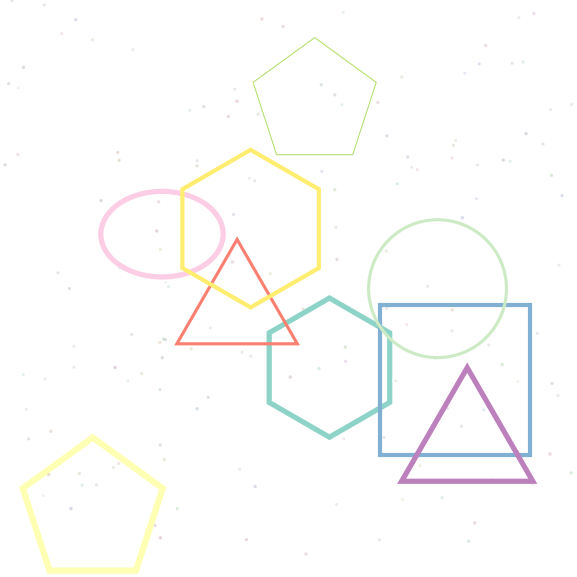[{"shape": "hexagon", "thickness": 2.5, "radius": 0.6, "center": [0.57, 0.363]}, {"shape": "pentagon", "thickness": 3, "radius": 0.64, "center": [0.161, 0.114]}, {"shape": "triangle", "thickness": 1.5, "radius": 0.6, "center": [0.411, 0.464]}, {"shape": "square", "thickness": 2, "radius": 0.65, "center": [0.788, 0.341]}, {"shape": "pentagon", "thickness": 0.5, "radius": 0.56, "center": [0.545, 0.822]}, {"shape": "oval", "thickness": 2.5, "radius": 0.53, "center": [0.281, 0.594]}, {"shape": "triangle", "thickness": 2.5, "radius": 0.66, "center": [0.809, 0.231]}, {"shape": "circle", "thickness": 1.5, "radius": 0.6, "center": [0.758, 0.499]}, {"shape": "hexagon", "thickness": 2, "radius": 0.68, "center": [0.434, 0.603]}]